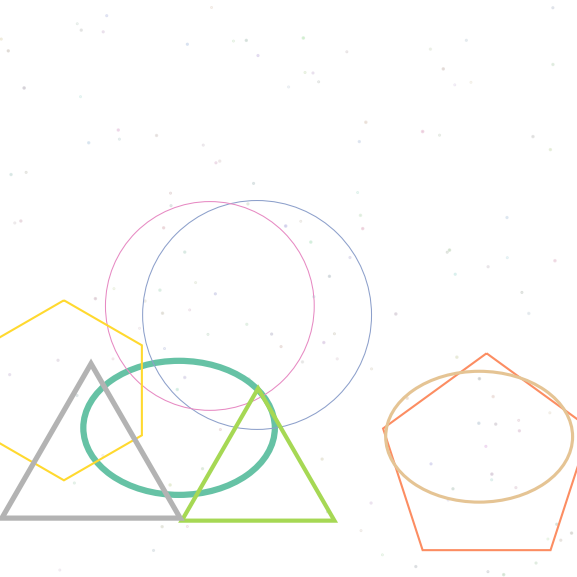[{"shape": "oval", "thickness": 3, "radius": 0.83, "center": [0.31, 0.258]}, {"shape": "pentagon", "thickness": 1, "radius": 0.94, "center": [0.843, 0.199]}, {"shape": "circle", "thickness": 0.5, "radius": 0.99, "center": [0.445, 0.454]}, {"shape": "circle", "thickness": 0.5, "radius": 0.9, "center": [0.363, 0.469]}, {"shape": "triangle", "thickness": 2, "radius": 0.76, "center": [0.447, 0.174]}, {"shape": "hexagon", "thickness": 1, "radius": 0.78, "center": [0.111, 0.323]}, {"shape": "oval", "thickness": 1.5, "radius": 0.81, "center": [0.83, 0.243]}, {"shape": "triangle", "thickness": 2.5, "radius": 0.89, "center": [0.158, 0.191]}]